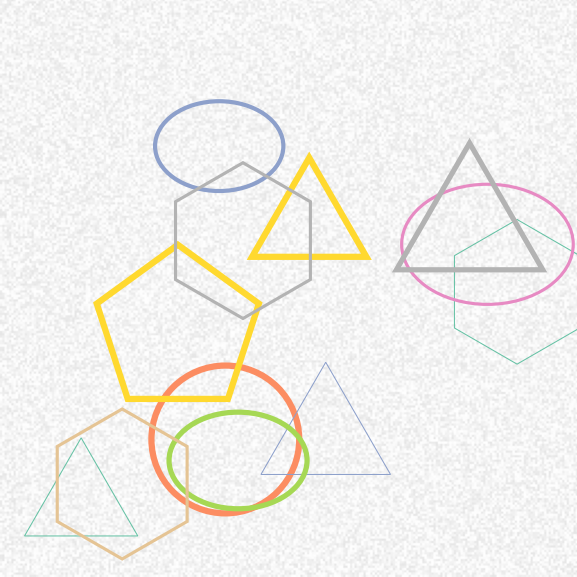[{"shape": "hexagon", "thickness": 0.5, "radius": 0.63, "center": [0.895, 0.494]}, {"shape": "triangle", "thickness": 0.5, "radius": 0.57, "center": [0.141, 0.128]}, {"shape": "circle", "thickness": 3, "radius": 0.64, "center": [0.39, 0.238]}, {"shape": "triangle", "thickness": 0.5, "radius": 0.65, "center": [0.564, 0.242]}, {"shape": "oval", "thickness": 2, "radius": 0.56, "center": [0.38, 0.746]}, {"shape": "oval", "thickness": 1.5, "radius": 0.74, "center": [0.844, 0.576]}, {"shape": "oval", "thickness": 2.5, "radius": 0.6, "center": [0.412, 0.202]}, {"shape": "pentagon", "thickness": 3, "radius": 0.74, "center": [0.308, 0.428]}, {"shape": "triangle", "thickness": 3, "radius": 0.57, "center": [0.535, 0.612]}, {"shape": "hexagon", "thickness": 1.5, "radius": 0.65, "center": [0.212, 0.161]}, {"shape": "triangle", "thickness": 2.5, "radius": 0.73, "center": [0.813, 0.605]}, {"shape": "hexagon", "thickness": 1.5, "radius": 0.67, "center": [0.421, 0.582]}]